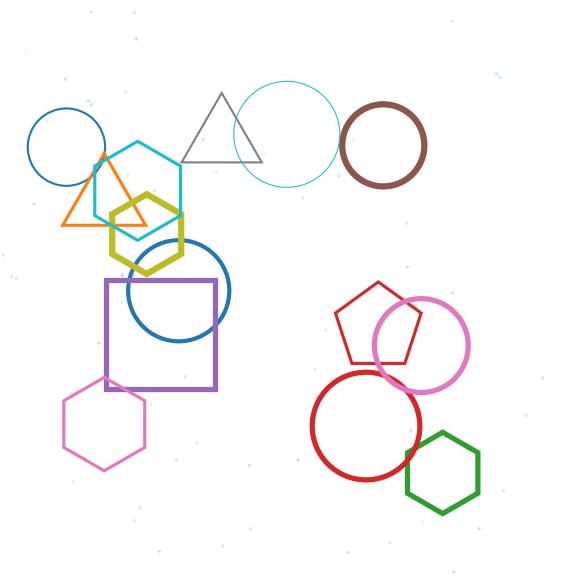[{"shape": "circle", "thickness": 2, "radius": 0.44, "center": [0.309, 0.496]}, {"shape": "circle", "thickness": 1, "radius": 0.33, "center": [0.115, 0.744]}, {"shape": "triangle", "thickness": 1.5, "radius": 0.41, "center": [0.18, 0.65]}, {"shape": "hexagon", "thickness": 2.5, "radius": 0.35, "center": [0.767, 0.18]}, {"shape": "pentagon", "thickness": 1.5, "radius": 0.39, "center": [0.655, 0.433]}, {"shape": "circle", "thickness": 2.5, "radius": 0.47, "center": [0.634, 0.261]}, {"shape": "square", "thickness": 2.5, "radius": 0.47, "center": [0.279, 0.42]}, {"shape": "circle", "thickness": 3, "radius": 0.36, "center": [0.664, 0.747]}, {"shape": "circle", "thickness": 2.5, "radius": 0.41, "center": [0.73, 0.401]}, {"shape": "hexagon", "thickness": 1.5, "radius": 0.4, "center": [0.181, 0.265]}, {"shape": "triangle", "thickness": 1, "radius": 0.4, "center": [0.384, 0.758]}, {"shape": "hexagon", "thickness": 3, "radius": 0.34, "center": [0.254, 0.594]}, {"shape": "hexagon", "thickness": 1.5, "radius": 0.43, "center": [0.238, 0.669]}, {"shape": "circle", "thickness": 0.5, "radius": 0.46, "center": [0.497, 0.767]}]